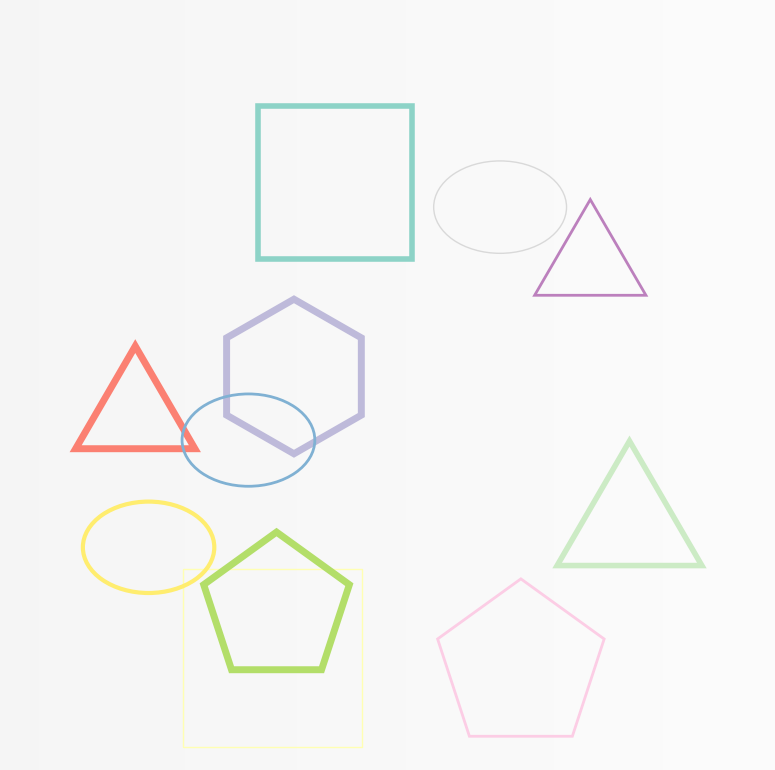[{"shape": "square", "thickness": 2, "radius": 0.5, "center": [0.432, 0.763]}, {"shape": "square", "thickness": 0.5, "radius": 0.58, "center": [0.352, 0.145]}, {"shape": "hexagon", "thickness": 2.5, "radius": 0.5, "center": [0.379, 0.511]}, {"shape": "triangle", "thickness": 2.5, "radius": 0.44, "center": [0.175, 0.462]}, {"shape": "oval", "thickness": 1, "radius": 0.43, "center": [0.321, 0.428]}, {"shape": "pentagon", "thickness": 2.5, "radius": 0.49, "center": [0.357, 0.21]}, {"shape": "pentagon", "thickness": 1, "radius": 0.56, "center": [0.672, 0.135]}, {"shape": "oval", "thickness": 0.5, "radius": 0.43, "center": [0.645, 0.731]}, {"shape": "triangle", "thickness": 1, "radius": 0.41, "center": [0.762, 0.658]}, {"shape": "triangle", "thickness": 2, "radius": 0.54, "center": [0.812, 0.319]}, {"shape": "oval", "thickness": 1.5, "radius": 0.42, "center": [0.192, 0.289]}]